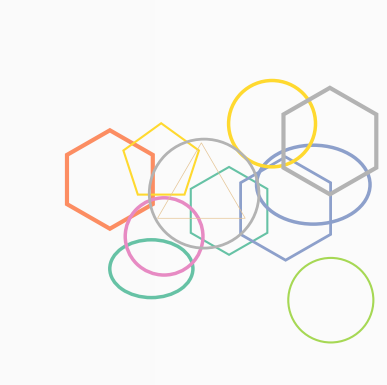[{"shape": "hexagon", "thickness": 1.5, "radius": 0.57, "center": [0.591, 0.452]}, {"shape": "oval", "thickness": 2.5, "radius": 0.54, "center": [0.391, 0.302]}, {"shape": "hexagon", "thickness": 3, "radius": 0.64, "center": [0.284, 0.534]}, {"shape": "oval", "thickness": 2.5, "radius": 0.73, "center": [0.809, 0.52]}, {"shape": "hexagon", "thickness": 2, "radius": 0.67, "center": [0.737, 0.458]}, {"shape": "circle", "thickness": 2.5, "radius": 0.5, "center": [0.423, 0.386]}, {"shape": "circle", "thickness": 1.5, "radius": 0.55, "center": [0.854, 0.22]}, {"shape": "pentagon", "thickness": 1.5, "radius": 0.51, "center": [0.416, 0.577]}, {"shape": "circle", "thickness": 2.5, "radius": 0.56, "center": [0.702, 0.679]}, {"shape": "triangle", "thickness": 0.5, "radius": 0.65, "center": [0.52, 0.498]}, {"shape": "circle", "thickness": 2, "radius": 0.71, "center": [0.527, 0.497]}, {"shape": "hexagon", "thickness": 3, "radius": 0.69, "center": [0.851, 0.634]}]